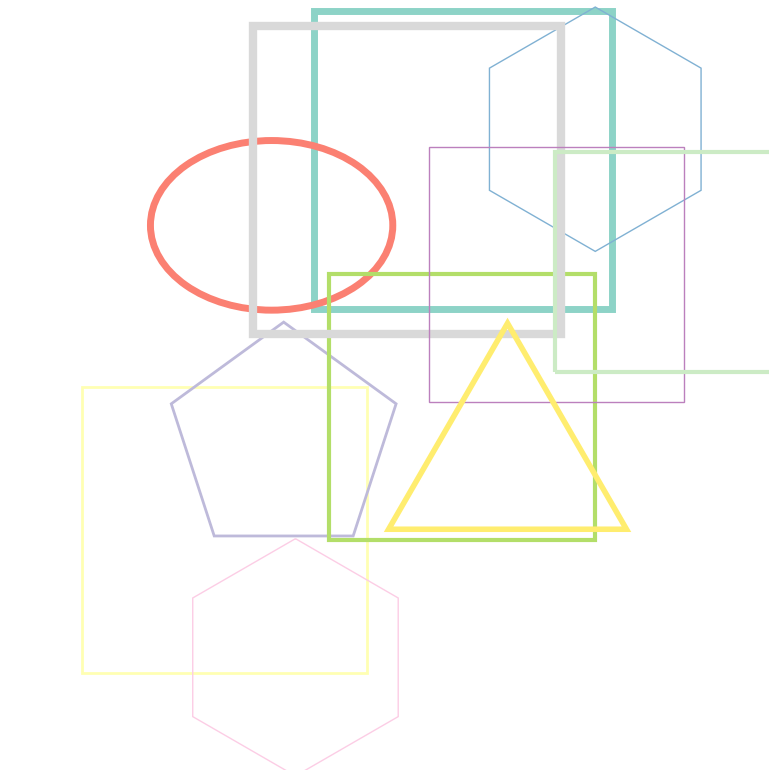[{"shape": "square", "thickness": 2.5, "radius": 0.97, "center": [0.602, 0.792]}, {"shape": "square", "thickness": 1, "radius": 0.93, "center": [0.292, 0.312]}, {"shape": "pentagon", "thickness": 1, "radius": 0.77, "center": [0.368, 0.428]}, {"shape": "oval", "thickness": 2.5, "radius": 0.79, "center": [0.353, 0.707]}, {"shape": "hexagon", "thickness": 0.5, "radius": 0.79, "center": [0.773, 0.832]}, {"shape": "square", "thickness": 1.5, "radius": 0.86, "center": [0.6, 0.472]}, {"shape": "hexagon", "thickness": 0.5, "radius": 0.77, "center": [0.384, 0.146]}, {"shape": "square", "thickness": 3, "radius": 1.0, "center": [0.529, 0.766]}, {"shape": "square", "thickness": 0.5, "radius": 0.83, "center": [0.722, 0.644]}, {"shape": "square", "thickness": 1.5, "radius": 0.72, "center": [0.864, 0.66]}, {"shape": "triangle", "thickness": 2, "radius": 0.89, "center": [0.659, 0.402]}]